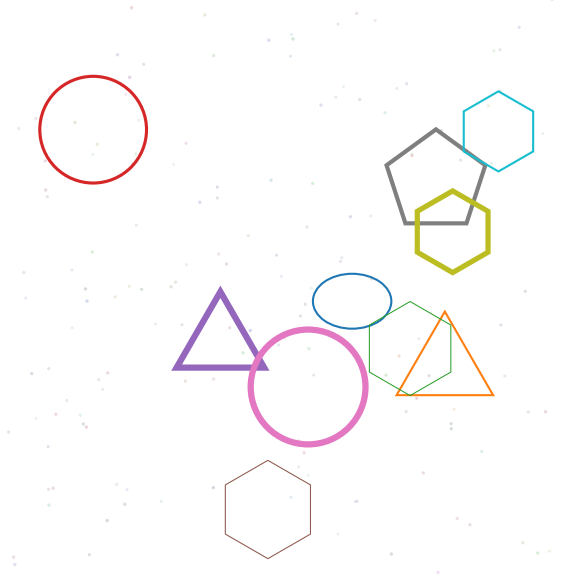[{"shape": "oval", "thickness": 1, "radius": 0.34, "center": [0.61, 0.478]}, {"shape": "triangle", "thickness": 1, "radius": 0.48, "center": [0.77, 0.363]}, {"shape": "hexagon", "thickness": 0.5, "radius": 0.41, "center": [0.71, 0.396]}, {"shape": "circle", "thickness": 1.5, "radius": 0.46, "center": [0.161, 0.775]}, {"shape": "triangle", "thickness": 3, "radius": 0.44, "center": [0.382, 0.406]}, {"shape": "hexagon", "thickness": 0.5, "radius": 0.43, "center": [0.464, 0.117]}, {"shape": "circle", "thickness": 3, "radius": 0.5, "center": [0.534, 0.329]}, {"shape": "pentagon", "thickness": 2, "radius": 0.45, "center": [0.755, 0.685]}, {"shape": "hexagon", "thickness": 2.5, "radius": 0.35, "center": [0.784, 0.598]}, {"shape": "hexagon", "thickness": 1, "radius": 0.35, "center": [0.863, 0.772]}]